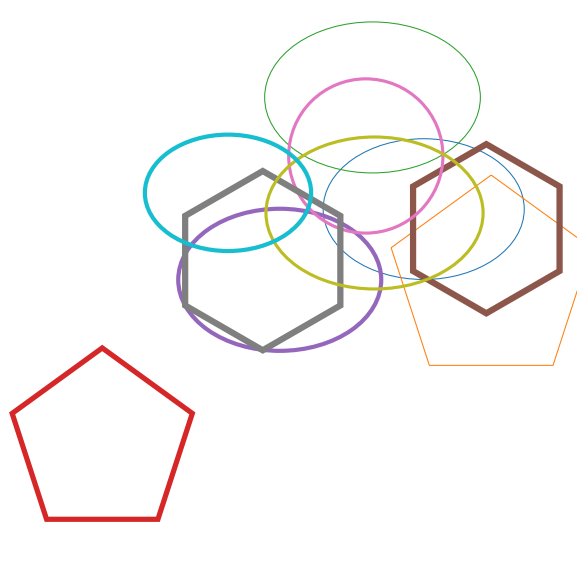[{"shape": "oval", "thickness": 0.5, "radius": 0.87, "center": [0.734, 0.637]}, {"shape": "pentagon", "thickness": 0.5, "radius": 0.91, "center": [0.851, 0.514]}, {"shape": "oval", "thickness": 0.5, "radius": 0.93, "center": [0.645, 0.83]}, {"shape": "pentagon", "thickness": 2.5, "radius": 0.82, "center": [0.177, 0.233]}, {"shape": "oval", "thickness": 2, "radius": 0.88, "center": [0.484, 0.515]}, {"shape": "hexagon", "thickness": 3, "radius": 0.73, "center": [0.842, 0.603]}, {"shape": "circle", "thickness": 1.5, "radius": 0.67, "center": [0.633, 0.729]}, {"shape": "hexagon", "thickness": 3, "radius": 0.78, "center": [0.455, 0.548]}, {"shape": "oval", "thickness": 1.5, "radius": 0.94, "center": [0.649, 0.63]}, {"shape": "oval", "thickness": 2, "radius": 0.72, "center": [0.395, 0.665]}]